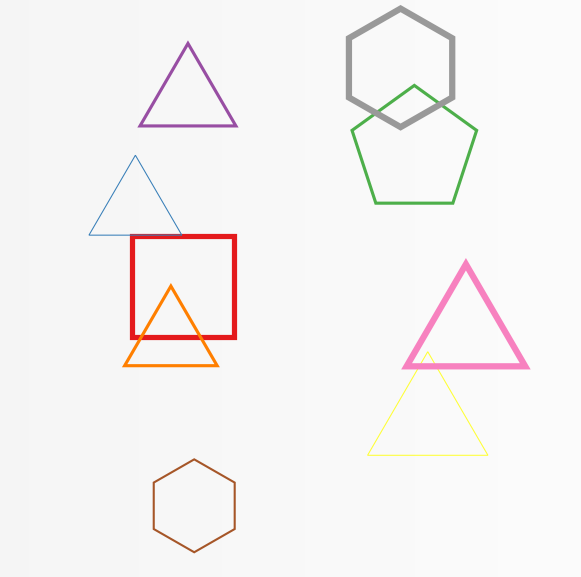[{"shape": "square", "thickness": 2.5, "radius": 0.44, "center": [0.315, 0.503]}, {"shape": "triangle", "thickness": 0.5, "radius": 0.46, "center": [0.233, 0.638]}, {"shape": "pentagon", "thickness": 1.5, "radius": 0.56, "center": [0.713, 0.739]}, {"shape": "triangle", "thickness": 1.5, "radius": 0.48, "center": [0.323, 0.829]}, {"shape": "triangle", "thickness": 1.5, "radius": 0.46, "center": [0.294, 0.412]}, {"shape": "triangle", "thickness": 0.5, "radius": 0.6, "center": [0.736, 0.271]}, {"shape": "hexagon", "thickness": 1, "radius": 0.4, "center": [0.334, 0.123]}, {"shape": "triangle", "thickness": 3, "radius": 0.59, "center": [0.802, 0.424]}, {"shape": "hexagon", "thickness": 3, "radius": 0.51, "center": [0.689, 0.882]}]